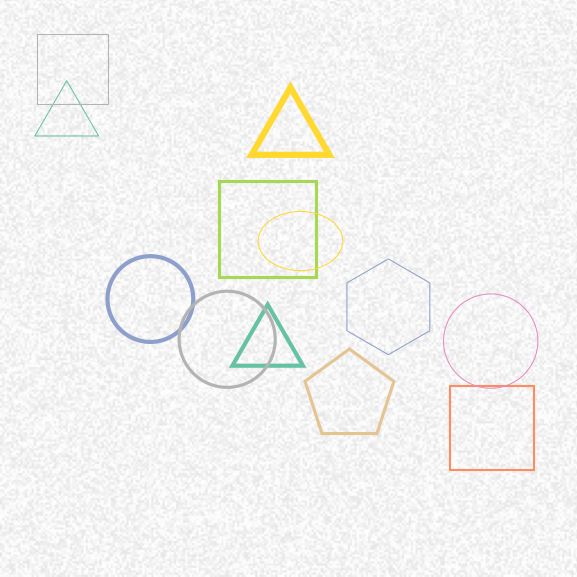[{"shape": "triangle", "thickness": 2, "radius": 0.35, "center": [0.463, 0.401]}, {"shape": "triangle", "thickness": 0.5, "radius": 0.32, "center": [0.116, 0.796]}, {"shape": "square", "thickness": 1, "radius": 0.36, "center": [0.852, 0.258]}, {"shape": "hexagon", "thickness": 0.5, "radius": 0.41, "center": [0.672, 0.468]}, {"shape": "circle", "thickness": 2, "radius": 0.37, "center": [0.26, 0.481]}, {"shape": "circle", "thickness": 0.5, "radius": 0.41, "center": [0.85, 0.409]}, {"shape": "square", "thickness": 1.5, "radius": 0.42, "center": [0.463, 0.603]}, {"shape": "triangle", "thickness": 3, "radius": 0.39, "center": [0.503, 0.77]}, {"shape": "oval", "thickness": 0.5, "radius": 0.37, "center": [0.52, 0.582]}, {"shape": "pentagon", "thickness": 1.5, "radius": 0.4, "center": [0.605, 0.314]}, {"shape": "circle", "thickness": 1.5, "radius": 0.42, "center": [0.393, 0.412]}, {"shape": "square", "thickness": 0.5, "radius": 0.31, "center": [0.125, 0.88]}]